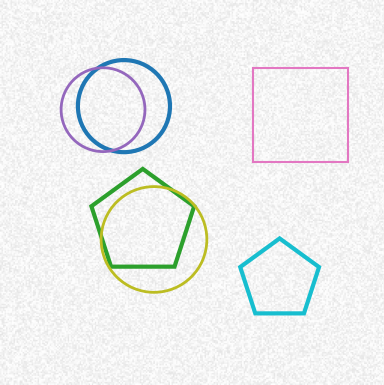[{"shape": "circle", "thickness": 3, "radius": 0.6, "center": [0.322, 0.724]}, {"shape": "pentagon", "thickness": 3, "radius": 0.7, "center": [0.371, 0.421]}, {"shape": "circle", "thickness": 2, "radius": 0.54, "center": [0.268, 0.715]}, {"shape": "square", "thickness": 1.5, "radius": 0.61, "center": [0.78, 0.702]}, {"shape": "circle", "thickness": 2, "radius": 0.69, "center": [0.4, 0.378]}, {"shape": "pentagon", "thickness": 3, "radius": 0.54, "center": [0.726, 0.273]}]